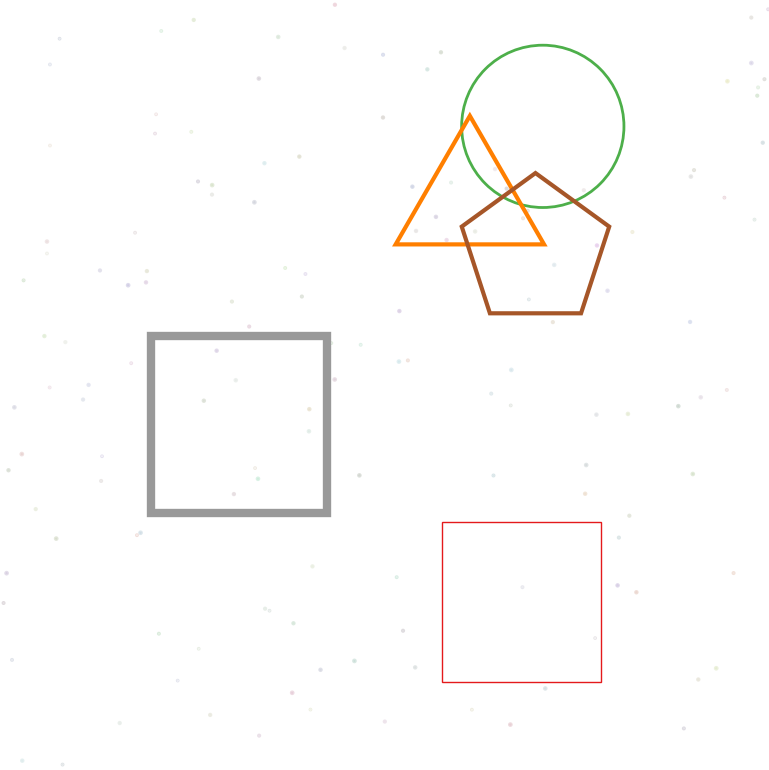[{"shape": "square", "thickness": 0.5, "radius": 0.52, "center": [0.677, 0.218]}, {"shape": "circle", "thickness": 1, "radius": 0.53, "center": [0.705, 0.836]}, {"shape": "triangle", "thickness": 1.5, "radius": 0.56, "center": [0.61, 0.738]}, {"shape": "pentagon", "thickness": 1.5, "radius": 0.5, "center": [0.695, 0.675]}, {"shape": "square", "thickness": 3, "radius": 0.57, "center": [0.311, 0.449]}]